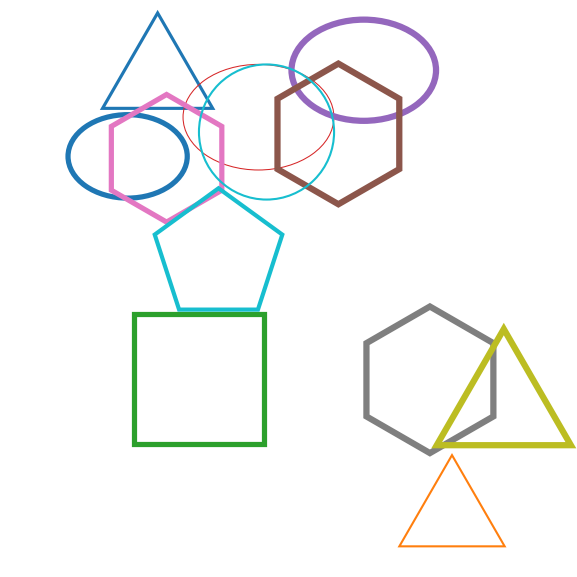[{"shape": "triangle", "thickness": 1.5, "radius": 0.55, "center": [0.273, 0.867]}, {"shape": "oval", "thickness": 2.5, "radius": 0.52, "center": [0.221, 0.728]}, {"shape": "triangle", "thickness": 1, "radius": 0.53, "center": [0.783, 0.106]}, {"shape": "square", "thickness": 2.5, "radius": 0.56, "center": [0.344, 0.342]}, {"shape": "oval", "thickness": 0.5, "radius": 0.65, "center": [0.448, 0.796]}, {"shape": "oval", "thickness": 3, "radius": 0.63, "center": [0.63, 0.878]}, {"shape": "hexagon", "thickness": 3, "radius": 0.61, "center": [0.586, 0.767]}, {"shape": "hexagon", "thickness": 2.5, "radius": 0.55, "center": [0.288, 0.725]}, {"shape": "hexagon", "thickness": 3, "radius": 0.63, "center": [0.744, 0.341]}, {"shape": "triangle", "thickness": 3, "radius": 0.67, "center": [0.872, 0.295]}, {"shape": "pentagon", "thickness": 2, "radius": 0.58, "center": [0.378, 0.557]}, {"shape": "circle", "thickness": 1, "radius": 0.58, "center": [0.462, 0.771]}]